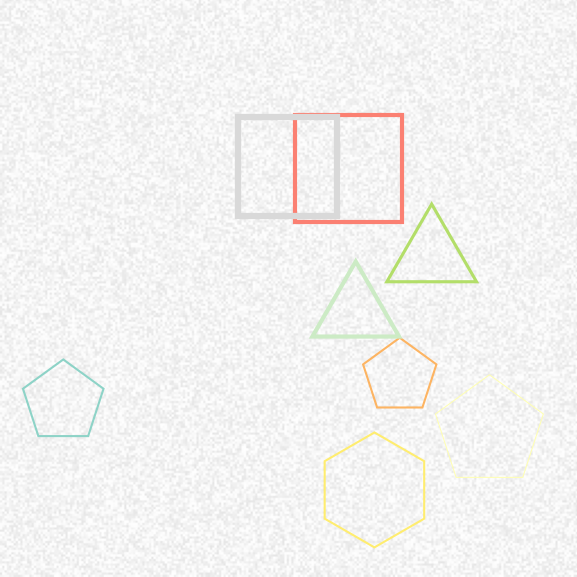[{"shape": "pentagon", "thickness": 1, "radius": 0.37, "center": [0.11, 0.303]}, {"shape": "pentagon", "thickness": 0.5, "radius": 0.49, "center": [0.847, 0.252]}, {"shape": "square", "thickness": 2, "radius": 0.46, "center": [0.603, 0.707]}, {"shape": "pentagon", "thickness": 1, "radius": 0.33, "center": [0.692, 0.348]}, {"shape": "triangle", "thickness": 1.5, "radius": 0.45, "center": [0.747, 0.556]}, {"shape": "square", "thickness": 3, "radius": 0.43, "center": [0.498, 0.711]}, {"shape": "triangle", "thickness": 2, "radius": 0.43, "center": [0.616, 0.46]}, {"shape": "hexagon", "thickness": 1, "radius": 0.5, "center": [0.648, 0.151]}]